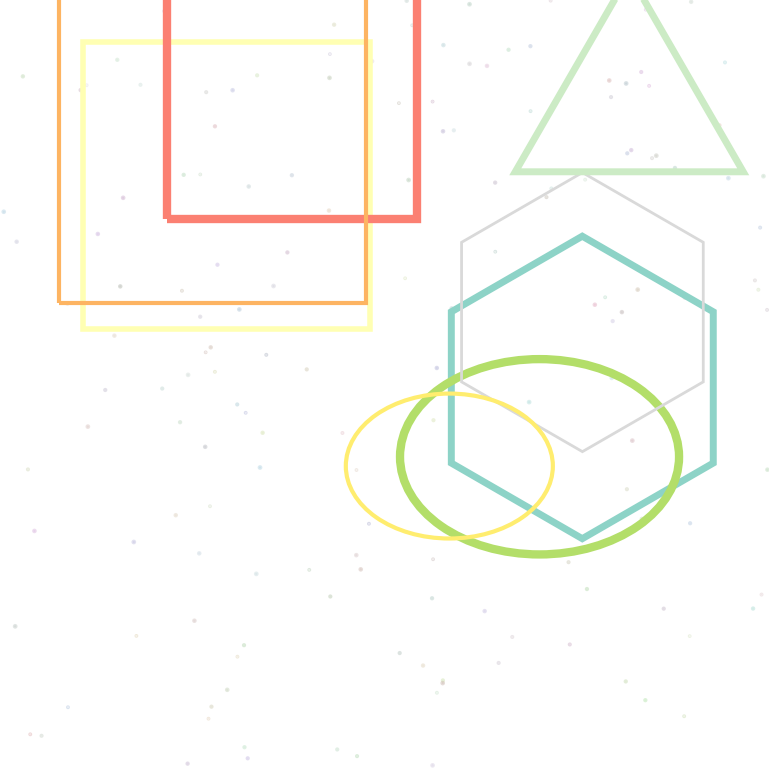[{"shape": "hexagon", "thickness": 2.5, "radius": 0.98, "center": [0.756, 0.497]}, {"shape": "square", "thickness": 2, "radius": 0.93, "center": [0.295, 0.759]}, {"shape": "square", "thickness": 3, "radius": 0.81, "center": [0.379, 0.878]}, {"shape": "square", "thickness": 1.5, "radius": 0.99, "center": [0.276, 0.805]}, {"shape": "oval", "thickness": 3, "radius": 0.91, "center": [0.701, 0.407]}, {"shape": "hexagon", "thickness": 1, "radius": 0.91, "center": [0.756, 0.595]}, {"shape": "triangle", "thickness": 2.5, "radius": 0.85, "center": [0.817, 0.862]}, {"shape": "oval", "thickness": 1.5, "radius": 0.67, "center": [0.584, 0.395]}]